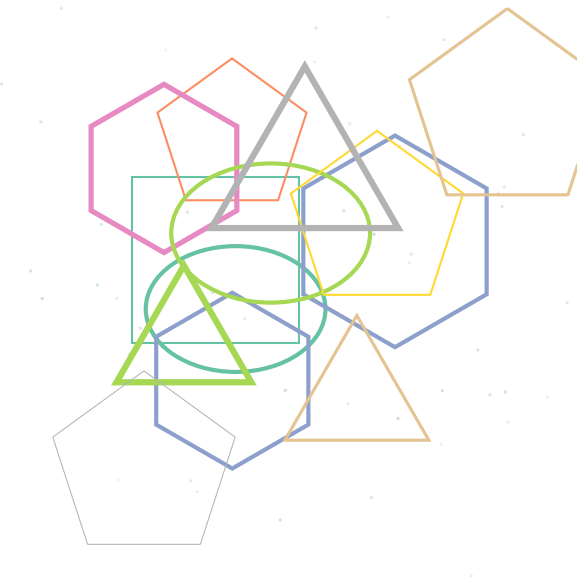[{"shape": "oval", "thickness": 2, "radius": 0.78, "center": [0.408, 0.464]}, {"shape": "square", "thickness": 1, "radius": 0.72, "center": [0.373, 0.549]}, {"shape": "pentagon", "thickness": 1, "radius": 0.68, "center": [0.402, 0.762]}, {"shape": "hexagon", "thickness": 2, "radius": 0.92, "center": [0.684, 0.581]}, {"shape": "hexagon", "thickness": 2, "radius": 0.76, "center": [0.402, 0.34]}, {"shape": "hexagon", "thickness": 2.5, "radius": 0.73, "center": [0.284, 0.707]}, {"shape": "oval", "thickness": 2, "radius": 0.86, "center": [0.469, 0.596]}, {"shape": "triangle", "thickness": 3, "radius": 0.67, "center": [0.318, 0.405]}, {"shape": "pentagon", "thickness": 1, "radius": 0.78, "center": [0.653, 0.616]}, {"shape": "triangle", "thickness": 1.5, "radius": 0.72, "center": [0.618, 0.309]}, {"shape": "pentagon", "thickness": 1.5, "radius": 0.89, "center": [0.879, 0.806]}, {"shape": "triangle", "thickness": 3, "radius": 0.93, "center": [0.528, 0.698]}, {"shape": "pentagon", "thickness": 0.5, "radius": 0.83, "center": [0.249, 0.191]}]